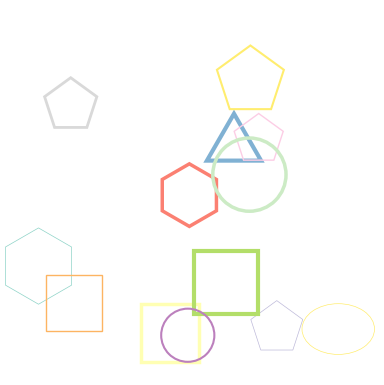[{"shape": "hexagon", "thickness": 0.5, "radius": 0.5, "center": [0.1, 0.309]}, {"shape": "square", "thickness": 2.5, "radius": 0.38, "center": [0.442, 0.135]}, {"shape": "pentagon", "thickness": 0.5, "radius": 0.35, "center": [0.719, 0.148]}, {"shape": "hexagon", "thickness": 2.5, "radius": 0.41, "center": [0.492, 0.493]}, {"shape": "triangle", "thickness": 3, "radius": 0.41, "center": [0.608, 0.623]}, {"shape": "square", "thickness": 1, "radius": 0.36, "center": [0.191, 0.212]}, {"shape": "square", "thickness": 3, "radius": 0.41, "center": [0.586, 0.266]}, {"shape": "pentagon", "thickness": 1, "radius": 0.33, "center": [0.672, 0.638]}, {"shape": "pentagon", "thickness": 2, "radius": 0.36, "center": [0.184, 0.727]}, {"shape": "circle", "thickness": 1.5, "radius": 0.35, "center": [0.488, 0.129]}, {"shape": "circle", "thickness": 2.5, "radius": 0.48, "center": [0.648, 0.546]}, {"shape": "oval", "thickness": 0.5, "radius": 0.47, "center": [0.879, 0.145]}, {"shape": "pentagon", "thickness": 1.5, "radius": 0.46, "center": [0.65, 0.79]}]